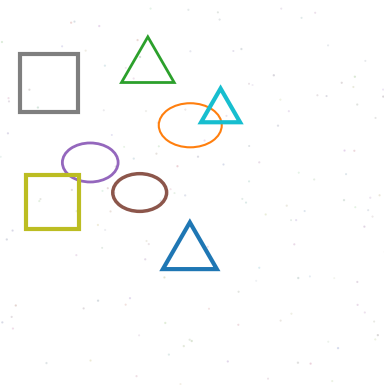[{"shape": "triangle", "thickness": 3, "radius": 0.4, "center": [0.493, 0.341]}, {"shape": "oval", "thickness": 1.5, "radius": 0.41, "center": [0.494, 0.675]}, {"shape": "triangle", "thickness": 2, "radius": 0.4, "center": [0.384, 0.825]}, {"shape": "oval", "thickness": 2, "radius": 0.36, "center": [0.234, 0.578]}, {"shape": "oval", "thickness": 2.5, "radius": 0.35, "center": [0.363, 0.5]}, {"shape": "square", "thickness": 3, "radius": 0.38, "center": [0.128, 0.783]}, {"shape": "square", "thickness": 3, "radius": 0.35, "center": [0.136, 0.475]}, {"shape": "triangle", "thickness": 3, "radius": 0.29, "center": [0.573, 0.712]}]